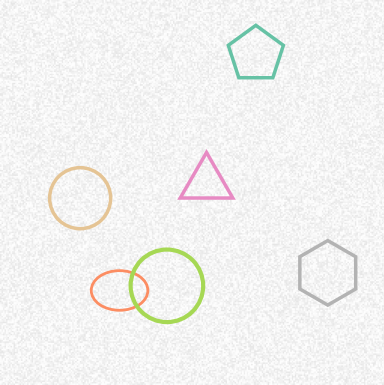[{"shape": "pentagon", "thickness": 2.5, "radius": 0.38, "center": [0.665, 0.859]}, {"shape": "oval", "thickness": 2, "radius": 0.37, "center": [0.311, 0.246]}, {"shape": "triangle", "thickness": 2.5, "radius": 0.39, "center": [0.536, 0.525]}, {"shape": "circle", "thickness": 3, "radius": 0.47, "center": [0.434, 0.258]}, {"shape": "circle", "thickness": 2.5, "radius": 0.4, "center": [0.208, 0.485]}, {"shape": "hexagon", "thickness": 2.5, "radius": 0.42, "center": [0.851, 0.291]}]